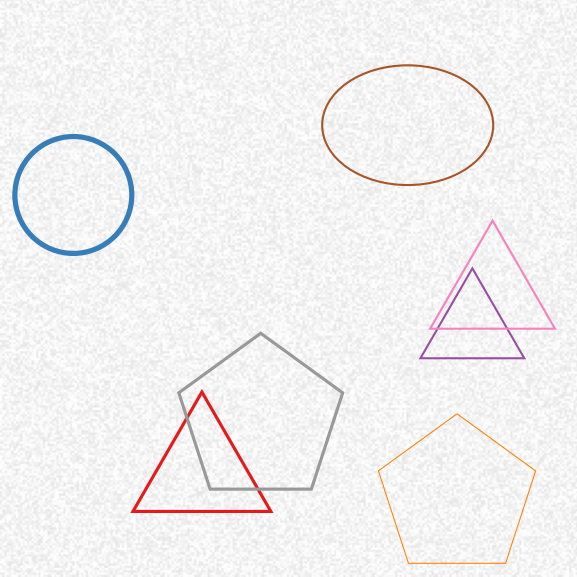[{"shape": "triangle", "thickness": 1.5, "radius": 0.69, "center": [0.35, 0.182]}, {"shape": "circle", "thickness": 2.5, "radius": 0.51, "center": [0.127, 0.662]}, {"shape": "triangle", "thickness": 1, "radius": 0.52, "center": [0.818, 0.431]}, {"shape": "pentagon", "thickness": 0.5, "radius": 0.72, "center": [0.791, 0.139]}, {"shape": "oval", "thickness": 1, "radius": 0.74, "center": [0.706, 0.782]}, {"shape": "triangle", "thickness": 1, "radius": 0.62, "center": [0.853, 0.492]}, {"shape": "pentagon", "thickness": 1.5, "radius": 0.75, "center": [0.452, 0.273]}]